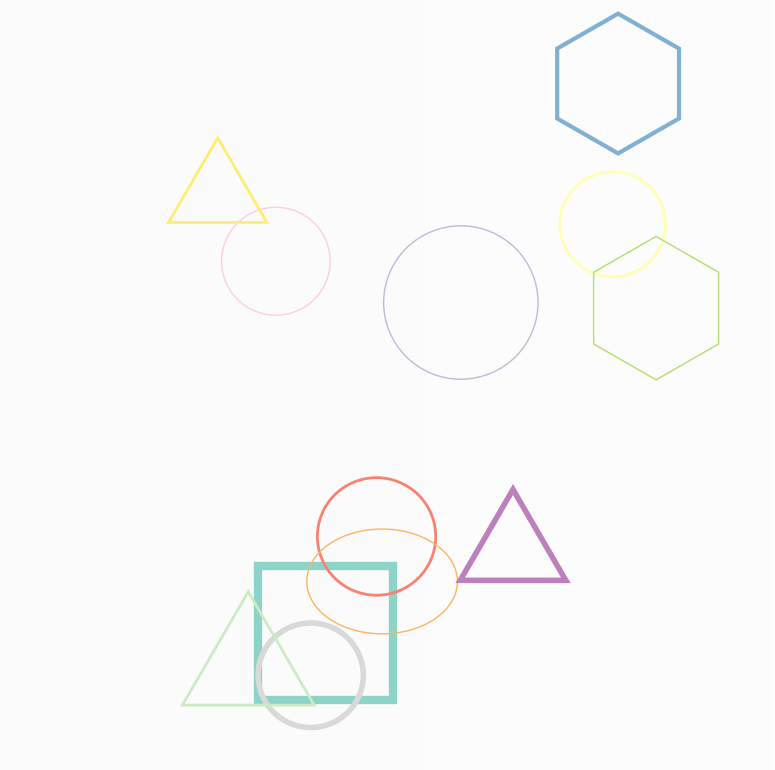[{"shape": "square", "thickness": 3, "radius": 0.43, "center": [0.42, 0.178]}, {"shape": "circle", "thickness": 1, "radius": 0.34, "center": [0.791, 0.709]}, {"shape": "circle", "thickness": 0.5, "radius": 0.5, "center": [0.595, 0.607]}, {"shape": "circle", "thickness": 1, "radius": 0.38, "center": [0.486, 0.303]}, {"shape": "hexagon", "thickness": 1.5, "radius": 0.45, "center": [0.798, 0.892]}, {"shape": "oval", "thickness": 0.5, "radius": 0.49, "center": [0.493, 0.245]}, {"shape": "hexagon", "thickness": 0.5, "radius": 0.47, "center": [0.847, 0.6]}, {"shape": "circle", "thickness": 0.5, "radius": 0.35, "center": [0.356, 0.661]}, {"shape": "circle", "thickness": 2, "radius": 0.34, "center": [0.401, 0.123]}, {"shape": "triangle", "thickness": 2, "radius": 0.39, "center": [0.662, 0.286]}, {"shape": "triangle", "thickness": 1, "radius": 0.49, "center": [0.32, 0.133]}, {"shape": "triangle", "thickness": 1, "radius": 0.37, "center": [0.281, 0.748]}]